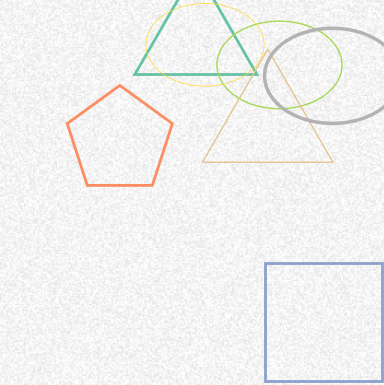[{"shape": "triangle", "thickness": 2, "radius": 0.92, "center": [0.509, 0.898]}, {"shape": "pentagon", "thickness": 2, "radius": 0.72, "center": [0.311, 0.635]}, {"shape": "square", "thickness": 2, "radius": 0.76, "center": [0.84, 0.164]}, {"shape": "oval", "thickness": 1, "radius": 0.81, "center": [0.726, 0.831]}, {"shape": "oval", "thickness": 0.5, "radius": 0.77, "center": [0.532, 0.884]}, {"shape": "triangle", "thickness": 1, "radius": 0.98, "center": [0.695, 0.676]}, {"shape": "oval", "thickness": 2.5, "radius": 0.88, "center": [0.864, 0.803]}]